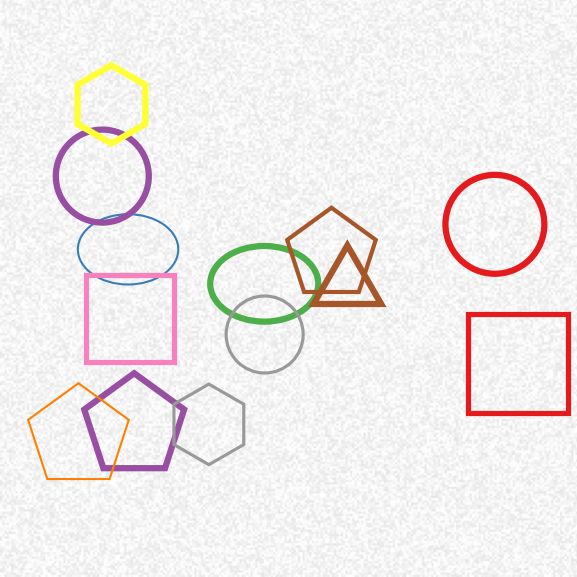[{"shape": "circle", "thickness": 3, "radius": 0.43, "center": [0.857, 0.611]}, {"shape": "square", "thickness": 2.5, "radius": 0.43, "center": [0.897, 0.37]}, {"shape": "oval", "thickness": 1, "radius": 0.43, "center": [0.222, 0.567]}, {"shape": "oval", "thickness": 3, "radius": 0.47, "center": [0.458, 0.508]}, {"shape": "pentagon", "thickness": 3, "radius": 0.45, "center": [0.232, 0.262]}, {"shape": "circle", "thickness": 3, "radius": 0.4, "center": [0.177, 0.694]}, {"shape": "pentagon", "thickness": 1, "radius": 0.46, "center": [0.136, 0.244]}, {"shape": "hexagon", "thickness": 3, "radius": 0.34, "center": [0.193, 0.818]}, {"shape": "triangle", "thickness": 3, "radius": 0.34, "center": [0.601, 0.507]}, {"shape": "pentagon", "thickness": 2, "radius": 0.4, "center": [0.574, 0.559]}, {"shape": "square", "thickness": 2.5, "radius": 0.38, "center": [0.225, 0.448]}, {"shape": "hexagon", "thickness": 1.5, "radius": 0.35, "center": [0.362, 0.264]}, {"shape": "circle", "thickness": 1.5, "radius": 0.33, "center": [0.458, 0.42]}]